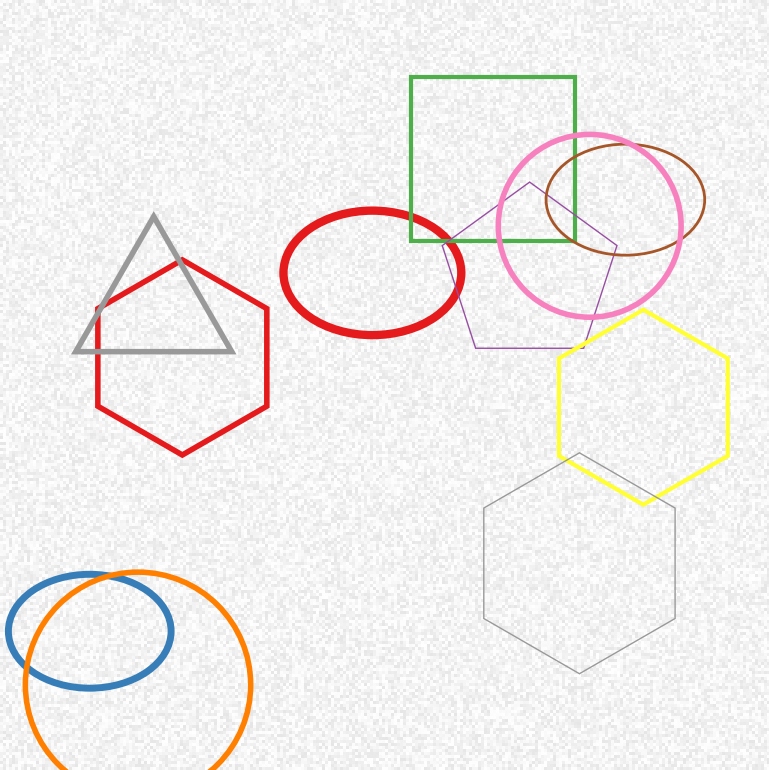[{"shape": "hexagon", "thickness": 2, "radius": 0.63, "center": [0.237, 0.536]}, {"shape": "oval", "thickness": 3, "radius": 0.58, "center": [0.484, 0.646]}, {"shape": "oval", "thickness": 2.5, "radius": 0.53, "center": [0.117, 0.18]}, {"shape": "square", "thickness": 1.5, "radius": 0.53, "center": [0.64, 0.794]}, {"shape": "pentagon", "thickness": 0.5, "radius": 0.6, "center": [0.688, 0.644]}, {"shape": "circle", "thickness": 2, "radius": 0.73, "center": [0.179, 0.111]}, {"shape": "hexagon", "thickness": 1.5, "radius": 0.63, "center": [0.835, 0.471]}, {"shape": "oval", "thickness": 1, "radius": 0.52, "center": [0.812, 0.741]}, {"shape": "circle", "thickness": 2, "radius": 0.59, "center": [0.766, 0.707]}, {"shape": "triangle", "thickness": 2, "radius": 0.58, "center": [0.2, 0.602]}, {"shape": "hexagon", "thickness": 0.5, "radius": 0.72, "center": [0.753, 0.268]}]